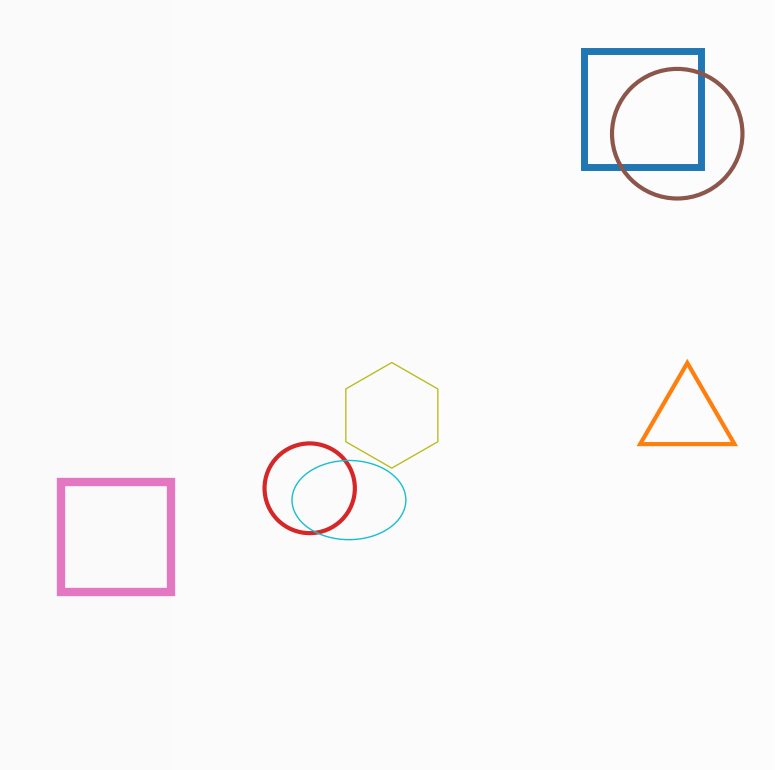[{"shape": "square", "thickness": 2.5, "radius": 0.38, "center": [0.829, 0.859]}, {"shape": "triangle", "thickness": 1.5, "radius": 0.35, "center": [0.887, 0.458]}, {"shape": "circle", "thickness": 1.5, "radius": 0.29, "center": [0.4, 0.366]}, {"shape": "circle", "thickness": 1.5, "radius": 0.42, "center": [0.874, 0.826]}, {"shape": "square", "thickness": 3, "radius": 0.35, "center": [0.15, 0.303]}, {"shape": "hexagon", "thickness": 0.5, "radius": 0.34, "center": [0.506, 0.461]}, {"shape": "oval", "thickness": 0.5, "radius": 0.37, "center": [0.45, 0.351]}]